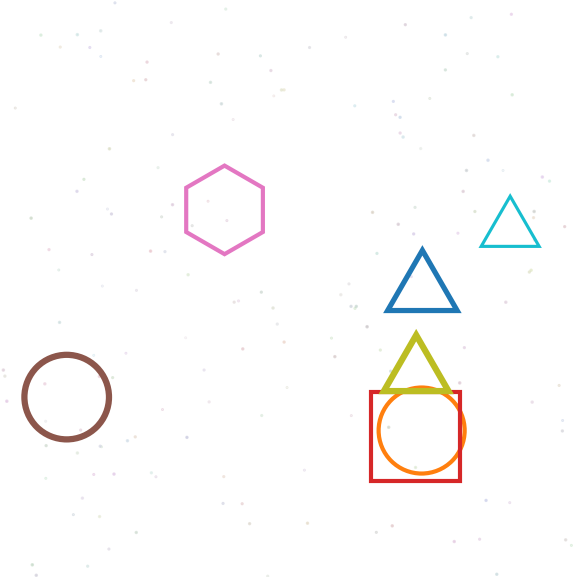[{"shape": "triangle", "thickness": 2.5, "radius": 0.35, "center": [0.731, 0.496]}, {"shape": "circle", "thickness": 2, "radius": 0.37, "center": [0.73, 0.254]}, {"shape": "square", "thickness": 2, "radius": 0.39, "center": [0.719, 0.243]}, {"shape": "circle", "thickness": 3, "radius": 0.37, "center": [0.115, 0.312]}, {"shape": "hexagon", "thickness": 2, "radius": 0.38, "center": [0.389, 0.636]}, {"shape": "triangle", "thickness": 3, "radius": 0.32, "center": [0.721, 0.354]}, {"shape": "triangle", "thickness": 1.5, "radius": 0.29, "center": [0.883, 0.601]}]